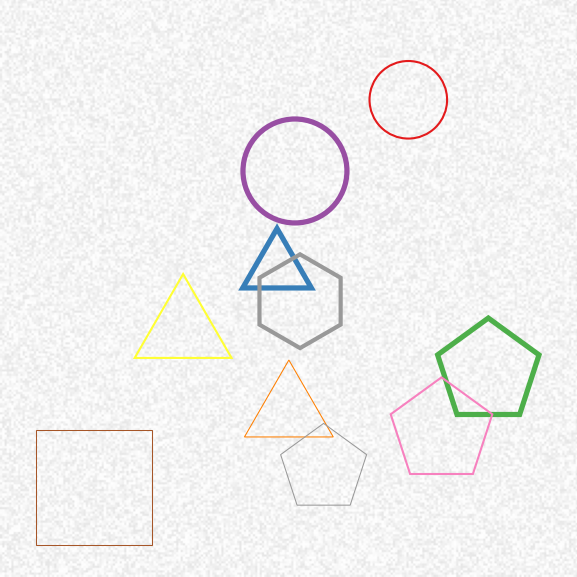[{"shape": "circle", "thickness": 1, "radius": 0.34, "center": [0.707, 0.826]}, {"shape": "triangle", "thickness": 2.5, "radius": 0.34, "center": [0.48, 0.535]}, {"shape": "pentagon", "thickness": 2.5, "radius": 0.46, "center": [0.846, 0.356]}, {"shape": "circle", "thickness": 2.5, "radius": 0.45, "center": [0.511, 0.703]}, {"shape": "triangle", "thickness": 0.5, "radius": 0.44, "center": [0.5, 0.287]}, {"shape": "triangle", "thickness": 1, "radius": 0.48, "center": [0.317, 0.428]}, {"shape": "square", "thickness": 0.5, "radius": 0.5, "center": [0.162, 0.155]}, {"shape": "pentagon", "thickness": 1, "radius": 0.46, "center": [0.765, 0.253]}, {"shape": "pentagon", "thickness": 0.5, "radius": 0.39, "center": [0.56, 0.188]}, {"shape": "hexagon", "thickness": 2, "radius": 0.41, "center": [0.52, 0.478]}]